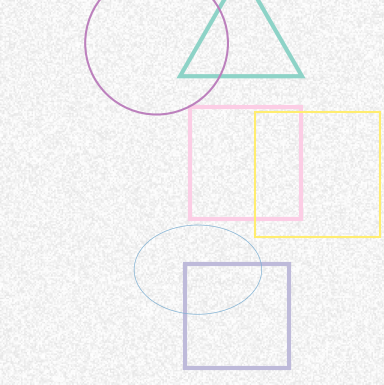[{"shape": "triangle", "thickness": 3, "radius": 0.91, "center": [0.626, 0.893]}, {"shape": "square", "thickness": 3, "radius": 0.68, "center": [0.615, 0.179]}, {"shape": "oval", "thickness": 0.5, "radius": 0.83, "center": [0.514, 0.3]}, {"shape": "square", "thickness": 3, "radius": 0.72, "center": [0.637, 0.577]}, {"shape": "circle", "thickness": 1.5, "radius": 0.93, "center": [0.407, 0.888]}, {"shape": "square", "thickness": 1.5, "radius": 0.81, "center": [0.825, 0.547]}]